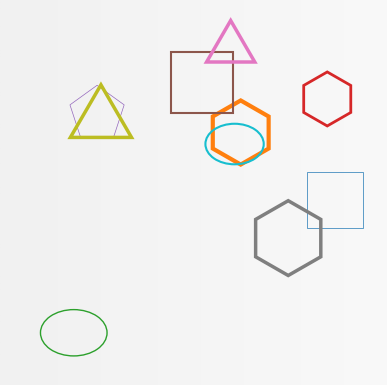[{"shape": "square", "thickness": 0.5, "radius": 0.36, "center": [0.865, 0.481]}, {"shape": "hexagon", "thickness": 3, "radius": 0.42, "center": [0.621, 0.656]}, {"shape": "oval", "thickness": 1, "radius": 0.43, "center": [0.19, 0.136]}, {"shape": "hexagon", "thickness": 2, "radius": 0.35, "center": [0.845, 0.743]}, {"shape": "pentagon", "thickness": 0.5, "radius": 0.37, "center": [0.25, 0.705]}, {"shape": "square", "thickness": 1.5, "radius": 0.4, "center": [0.521, 0.785]}, {"shape": "triangle", "thickness": 2.5, "radius": 0.36, "center": [0.595, 0.875]}, {"shape": "hexagon", "thickness": 2.5, "radius": 0.49, "center": [0.744, 0.382]}, {"shape": "triangle", "thickness": 2.5, "radius": 0.46, "center": [0.261, 0.689]}, {"shape": "oval", "thickness": 1.5, "radius": 0.38, "center": [0.605, 0.626]}]